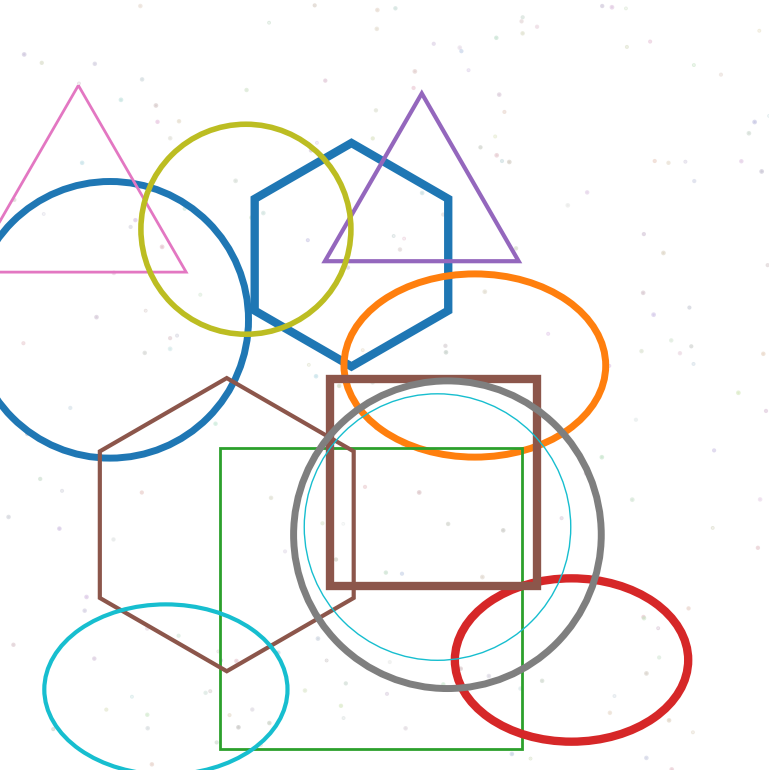[{"shape": "circle", "thickness": 2.5, "radius": 0.9, "center": [0.143, 0.585]}, {"shape": "hexagon", "thickness": 3, "radius": 0.73, "center": [0.456, 0.669]}, {"shape": "oval", "thickness": 2.5, "radius": 0.85, "center": [0.617, 0.525]}, {"shape": "square", "thickness": 1, "radius": 0.98, "center": [0.482, 0.223]}, {"shape": "oval", "thickness": 3, "radius": 0.76, "center": [0.742, 0.143]}, {"shape": "triangle", "thickness": 1.5, "radius": 0.73, "center": [0.548, 0.733]}, {"shape": "square", "thickness": 3, "radius": 0.67, "center": [0.563, 0.374]}, {"shape": "hexagon", "thickness": 1.5, "radius": 0.95, "center": [0.294, 0.319]}, {"shape": "triangle", "thickness": 1, "radius": 0.81, "center": [0.102, 0.727]}, {"shape": "circle", "thickness": 2.5, "radius": 1.0, "center": [0.581, 0.306]}, {"shape": "circle", "thickness": 2, "radius": 0.68, "center": [0.319, 0.702]}, {"shape": "circle", "thickness": 0.5, "radius": 0.87, "center": [0.568, 0.316]}, {"shape": "oval", "thickness": 1.5, "radius": 0.79, "center": [0.215, 0.105]}]